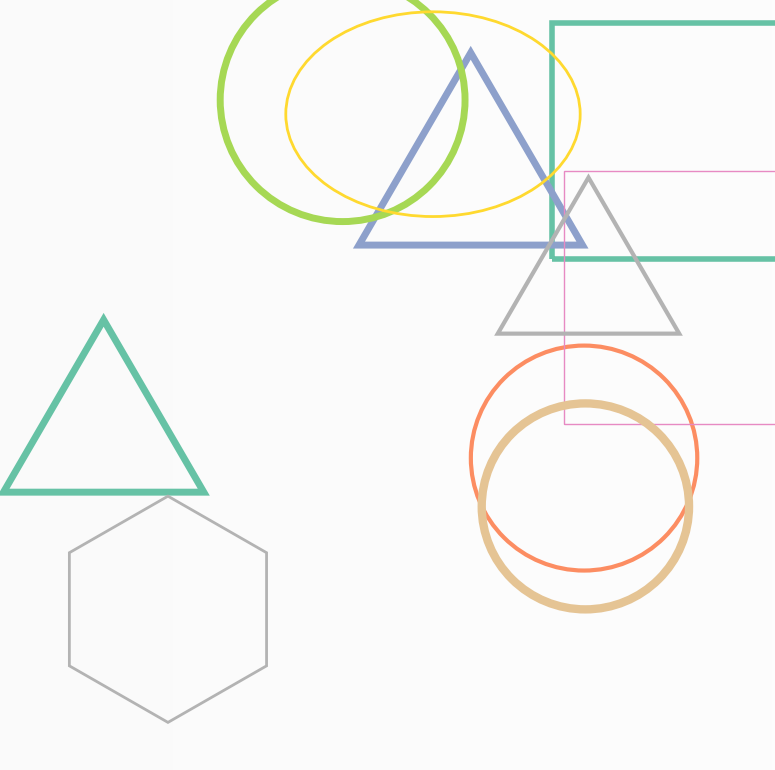[{"shape": "triangle", "thickness": 2.5, "radius": 0.75, "center": [0.134, 0.435]}, {"shape": "square", "thickness": 2, "radius": 0.76, "center": [0.865, 0.817]}, {"shape": "circle", "thickness": 1.5, "radius": 0.73, "center": [0.754, 0.405]}, {"shape": "triangle", "thickness": 2.5, "radius": 0.83, "center": [0.607, 0.765]}, {"shape": "square", "thickness": 0.5, "radius": 0.82, "center": [0.892, 0.614]}, {"shape": "circle", "thickness": 2.5, "radius": 0.79, "center": [0.442, 0.87]}, {"shape": "oval", "thickness": 1, "radius": 0.95, "center": [0.559, 0.852]}, {"shape": "circle", "thickness": 3, "radius": 0.67, "center": [0.755, 0.342]}, {"shape": "hexagon", "thickness": 1, "radius": 0.73, "center": [0.217, 0.209]}, {"shape": "triangle", "thickness": 1.5, "radius": 0.68, "center": [0.759, 0.634]}]